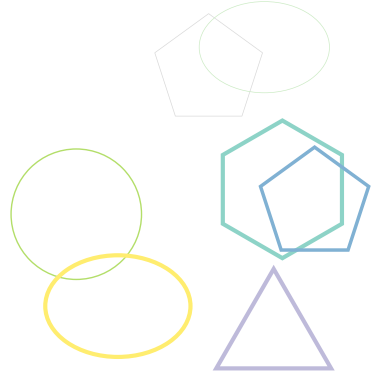[{"shape": "hexagon", "thickness": 3, "radius": 0.89, "center": [0.733, 0.508]}, {"shape": "triangle", "thickness": 3, "radius": 0.86, "center": [0.711, 0.129]}, {"shape": "pentagon", "thickness": 2.5, "radius": 0.74, "center": [0.817, 0.47]}, {"shape": "circle", "thickness": 1, "radius": 0.85, "center": [0.198, 0.444]}, {"shape": "pentagon", "thickness": 0.5, "radius": 0.74, "center": [0.542, 0.817]}, {"shape": "oval", "thickness": 0.5, "radius": 0.85, "center": [0.687, 0.877]}, {"shape": "oval", "thickness": 3, "radius": 0.94, "center": [0.306, 0.205]}]